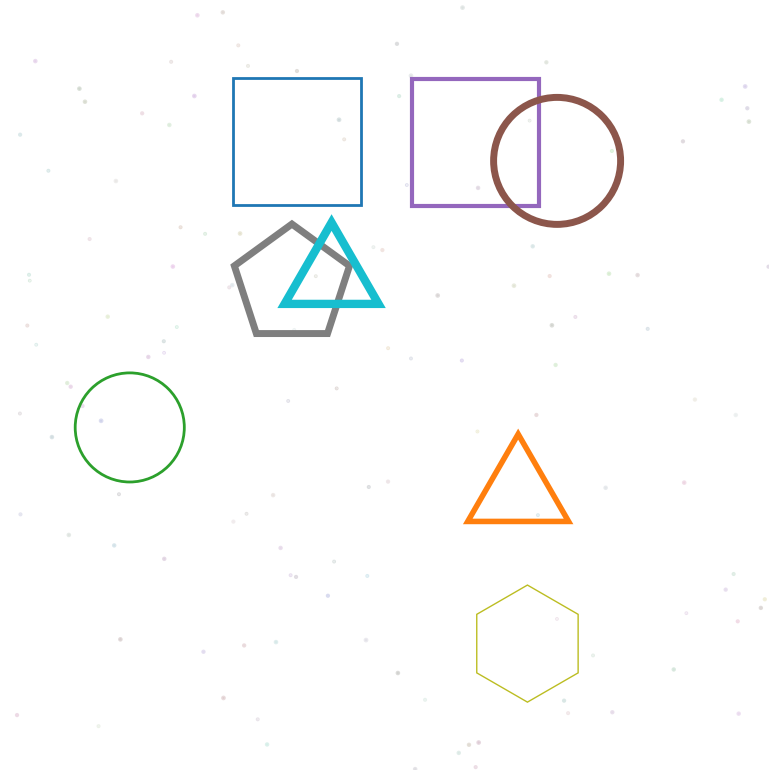[{"shape": "square", "thickness": 1, "radius": 0.41, "center": [0.386, 0.816]}, {"shape": "triangle", "thickness": 2, "radius": 0.38, "center": [0.673, 0.361]}, {"shape": "circle", "thickness": 1, "radius": 0.35, "center": [0.169, 0.445]}, {"shape": "square", "thickness": 1.5, "radius": 0.41, "center": [0.618, 0.815]}, {"shape": "circle", "thickness": 2.5, "radius": 0.41, "center": [0.724, 0.791]}, {"shape": "pentagon", "thickness": 2.5, "radius": 0.39, "center": [0.379, 0.63]}, {"shape": "hexagon", "thickness": 0.5, "radius": 0.38, "center": [0.685, 0.164]}, {"shape": "triangle", "thickness": 3, "radius": 0.35, "center": [0.431, 0.641]}]